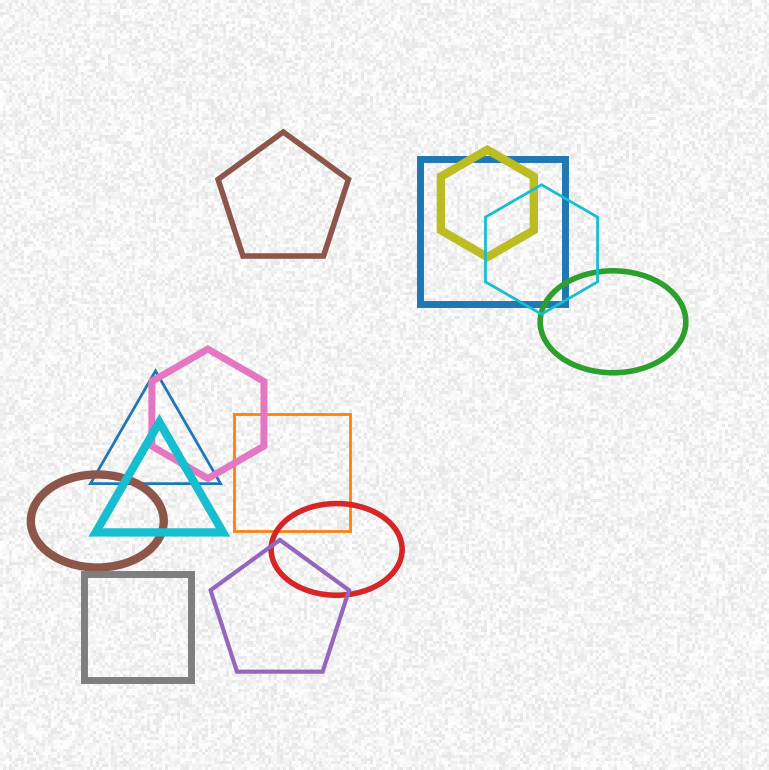[{"shape": "square", "thickness": 2.5, "radius": 0.47, "center": [0.639, 0.7]}, {"shape": "triangle", "thickness": 1, "radius": 0.49, "center": [0.202, 0.421]}, {"shape": "square", "thickness": 1, "radius": 0.38, "center": [0.379, 0.386]}, {"shape": "oval", "thickness": 2, "radius": 0.47, "center": [0.796, 0.582]}, {"shape": "oval", "thickness": 2, "radius": 0.43, "center": [0.437, 0.287]}, {"shape": "pentagon", "thickness": 1.5, "radius": 0.47, "center": [0.363, 0.204]}, {"shape": "pentagon", "thickness": 2, "radius": 0.45, "center": [0.368, 0.74]}, {"shape": "oval", "thickness": 3, "radius": 0.43, "center": [0.126, 0.323]}, {"shape": "hexagon", "thickness": 2.5, "radius": 0.42, "center": [0.27, 0.463]}, {"shape": "square", "thickness": 2.5, "radius": 0.35, "center": [0.178, 0.186]}, {"shape": "hexagon", "thickness": 3, "radius": 0.35, "center": [0.633, 0.736]}, {"shape": "triangle", "thickness": 3, "radius": 0.48, "center": [0.207, 0.356]}, {"shape": "hexagon", "thickness": 1, "radius": 0.42, "center": [0.703, 0.676]}]